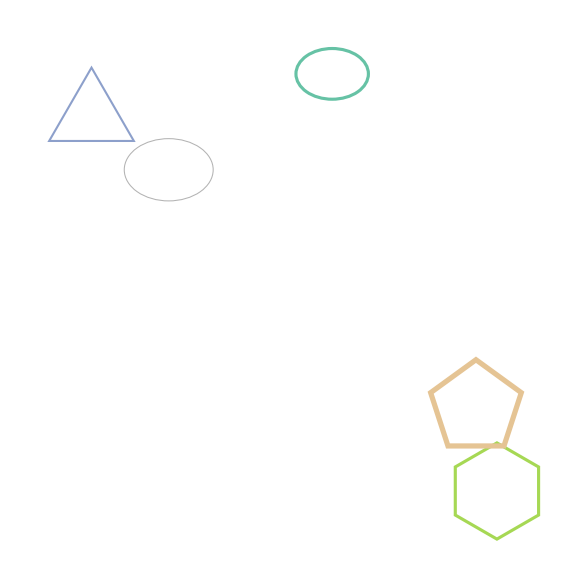[{"shape": "oval", "thickness": 1.5, "radius": 0.31, "center": [0.575, 0.871]}, {"shape": "triangle", "thickness": 1, "radius": 0.42, "center": [0.158, 0.797]}, {"shape": "hexagon", "thickness": 1.5, "radius": 0.42, "center": [0.86, 0.149]}, {"shape": "pentagon", "thickness": 2.5, "radius": 0.41, "center": [0.824, 0.294]}, {"shape": "oval", "thickness": 0.5, "radius": 0.38, "center": [0.292, 0.705]}]